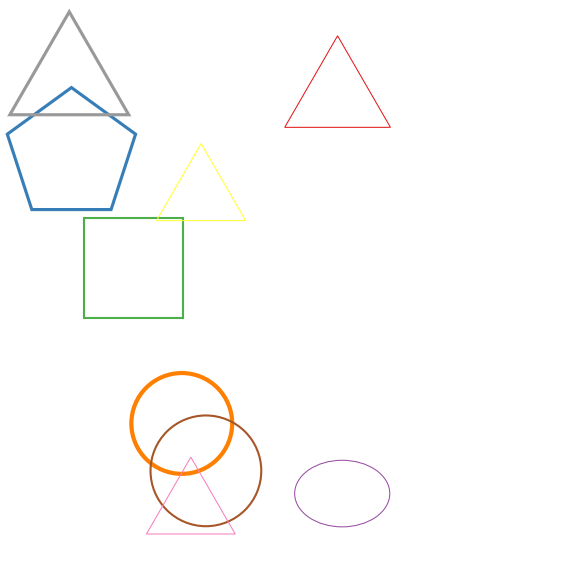[{"shape": "triangle", "thickness": 0.5, "radius": 0.53, "center": [0.585, 0.831]}, {"shape": "pentagon", "thickness": 1.5, "radius": 0.58, "center": [0.124, 0.731]}, {"shape": "square", "thickness": 1, "radius": 0.43, "center": [0.231, 0.535]}, {"shape": "oval", "thickness": 0.5, "radius": 0.41, "center": [0.593, 0.144]}, {"shape": "circle", "thickness": 2, "radius": 0.44, "center": [0.315, 0.266]}, {"shape": "triangle", "thickness": 0.5, "radius": 0.45, "center": [0.348, 0.662]}, {"shape": "circle", "thickness": 1, "radius": 0.48, "center": [0.357, 0.184]}, {"shape": "triangle", "thickness": 0.5, "radius": 0.44, "center": [0.33, 0.119]}, {"shape": "triangle", "thickness": 1.5, "radius": 0.59, "center": [0.12, 0.86]}]